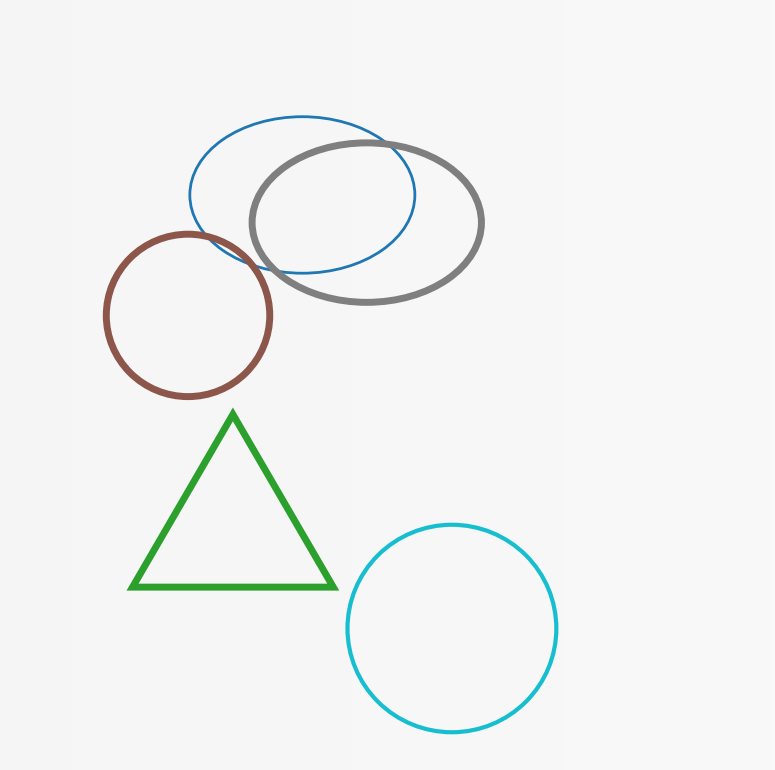[{"shape": "oval", "thickness": 1, "radius": 0.73, "center": [0.39, 0.747]}, {"shape": "triangle", "thickness": 2.5, "radius": 0.75, "center": [0.301, 0.312]}, {"shape": "circle", "thickness": 2.5, "radius": 0.53, "center": [0.243, 0.59]}, {"shape": "oval", "thickness": 2.5, "radius": 0.74, "center": [0.473, 0.711]}, {"shape": "circle", "thickness": 1.5, "radius": 0.67, "center": [0.583, 0.184]}]